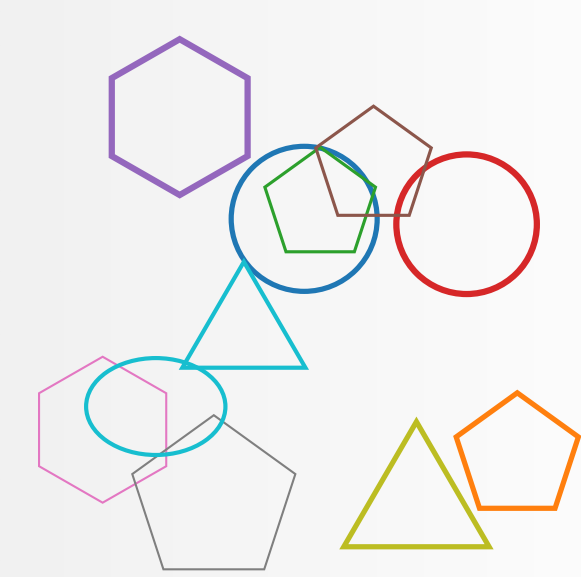[{"shape": "circle", "thickness": 2.5, "radius": 0.63, "center": [0.523, 0.62]}, {"shape": "pentagon", "thickness": 2.5, "radius": 0.55, "center": [0.89, 0.208]}, {"shape": "pentagon", "thickness": 1.5, "radius": 0.5, "center": [0.551, 0.644]}, {"shape": "circle", "thickness": 3, "radius": 0.6, "center": [0.803, 0.611]}, {"shape": "hexagon", "thickness": 3, "radius": 0.67, "center": [0.309, 0.796]}, {"shape": "pentagon", "thickness": 1.5, "radius": 0.52, "center": [0.643, 0.711]}, {"shape": "hexagon", "thickness": 1, "radius": 0.63, "center": [0.177, 0.255]}, {"shape": "pentagon", "thickness": 1, "radius": 0.74, "center": [0.368, 0.133]}, {"shape": "triangle", "thickness": 2.5, "radius": 0.72, "center": [0.716, 0.125]}, {"shape": "triangle", "thickness": 2, "radius": 0.61, "center": [0.42, 0.424]}, {"shape": "oval", "thickness": 2, "radius": 0.6, "center": [0.268, 0.295]}]